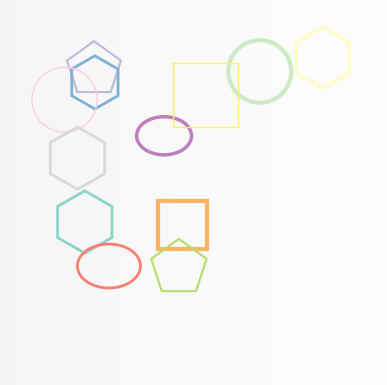[{"shape": "hexagon", "thickness": 2, "radius": 0.4, "center": [0.219, 0.423]}, {"shape": "hexagon", "thickness": 1.5, "radius": 0.4, "center": [0.833, 0.85]}, {"shape": "pentagon", "thickness": 1.5, "radius": 0.37, "center": [0.243, 0.82]}, {"shape": "oval", "thickness": 2, "radius": 0.41, "center": [0.281, 0.309]}, {"shape": "hexagon", "thickness": 2, "radius": 0.35, "center": [0.245, 0.786]}, {"shape": "square", "thickness": 3, "radius": 0.32, "center": [0.47, 0.416]}, {"shape": "pentagon", "thickness": 1.5, "radius": 0.38, "center": [0.462, 0.304]}, {"shape": "circle", "thickness": 1, "radius": 0.42, "center": [0.167, 0.741]}, {"shape": "hexagon", "thickness": 2, "radius": 0.4, "center": [0.2, 0.589]}, {"shape": "oval", "thickness": 2.5, "radius": 0.35, "center": [0.423, 0.647]}, {"shape": "circle", "thickness": 3, "radius": 0.41, "center": [0.67, 0.814]}, {"shape": "square", "thickness": 1, "radius": 0.42, "center": [0.53, 0.753]}]